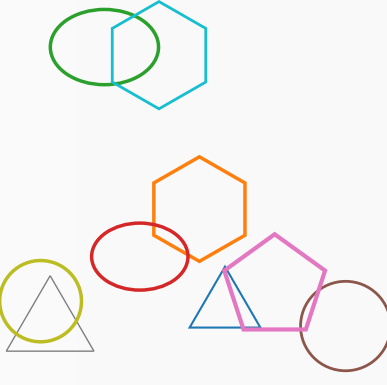[{"shape": "triangle", "thickness": 1.5, "radius": 0.53, "center": [0.581, 0.202]}, {"shape": "hexagon", "thickness": 2.5, "radius": 0.68, "center": [0.515, 0.457]}, {"shape": "oval", "thickness": 2.5, "radius": 0.7, "center": [0.269, 0.878]}, {"shape": "oval", "thickness": 2.5, "radius": 0.62, "center": [0.361, 0.334]}, {"shape": "circle", "thickness": 2, "radius": 0.58, "center": [0.892, 0.153]}, {"shape": "pentagon", "thickness": 3, "radius": 0.68, "center": [0.709, 0.255]}, {"shape": "triangle", "thickness": 1, "radius": 0.65, "center": [0.129, 0.153]}, {"shape": "circle", "thickness": 2.5, "radius": 0.53, "center": [0.105, 0.218]}, {"shape": "hexagon", "thickness": 2, "radius": 0.7, "center": [0.41, 0.857]}]